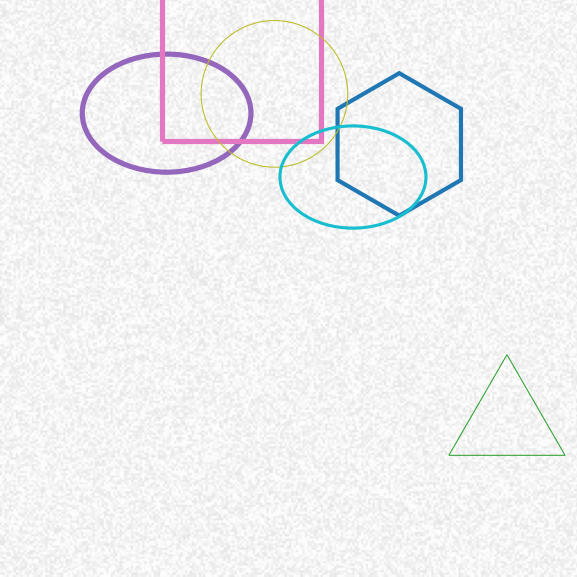[{"shape": "hexagon", "thickness": 2, "radius": 0.62, "center": [0.691, 0.749]}, {"shape": "triangle", "thickness": 0.5, "radius": 0.58, "center": [0.878, 0.269]}, {"shape": "oval", "thickness": 2.5, "radius": 0.73, "center": [0.289, 0.803]}, {"shape": "square", "thickness": 2.5, "radius": 0.69, "center": [0.418, 0.892]}, {"shape": "circle", "thickness": 0.5, "radius": 0.63, "center": [0.475, 0.837]}, {"shape": "oval", "thickness": 1.5, "radius": 0.63, "center": [0.611, 0.693]}]